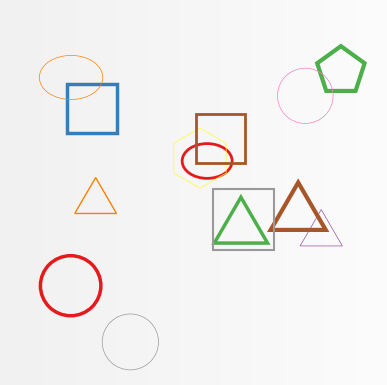[{"shape": "oval", "thickness": 2, "radius": 0.32, "center": [0.535, 0.582]}, {"shape": "circle", "thickness": 2.5, "radius": 0.39, "center": [0.182, 0.258]}, {"shape": "square", "thickness": 2.5, "radius": 0.32, "center": [0.238, 0.719]}, {"shape": "pentagon", "thickness": 3, "radius": 0.32, "center": [0.88, 0.816]}, {"shape": "triangle", "thickness": 2.5, "radius": 0.4, "center": [0.622, 0.408]}, {"shape": "triangle", "thickness": 0.5, "radius": 0.31, "center": [0.829, 0.393]}, {"shape": "oval", "thickness": 0.5, "radius": 0.41, "center": [0.183, 0.799]}, {"shape": "triangle", "thickness": 1, "radius": 0.31, "center": [0.247, 0.477]}, {"shape": "hexagon", "thickness": 0.5, "radius": 0.39, "center": [0.516, 0.589]}, {"shape": "triangle", "thickness": 3, "radius": 0.41, "center": [0.77, 0.444]}, {"shape": "square", "thickness": 2, "radius": 0.32, "center": [0.569, 0.64]}, {"shape": "circle", "thickness": 0.5, "radius": 0.36, "center": [0.788, 0.751]}, {"shape": "square", "thickness": 1.5, "radius": 0.4, "center": [0.628, 0.431]}, {"shape": "circle", "thickness": 0.5, "radius": 0.36, "center": [0.336, 0.112]}]